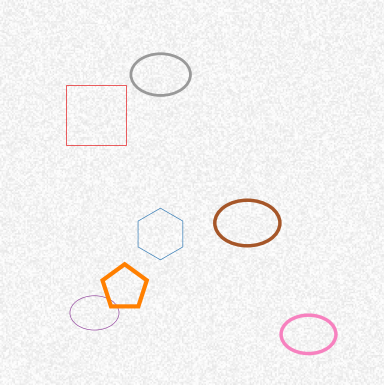[{"shape": "square", "thickness": 0.5, "radius": 0.39, "center": [0.25, 0.701]}, {"shape": "hexagon", "thickness": 0.5, "radius": 0.34, "center": [0.417, 0.392]}, {"shape": "oval", "thickness": 0.5, "radius": 0.32, "center": [0.245, 0.187]}, {"shape": "pentagon", "thickness": 3, "radius": 0.3, "center": [0.324, 0.253]}, {"shape": "oval", "thickness": 2.5, "radius": 0.42, "center": [0.642, 0.421]}, {"shape": "oval", "thickness": 2.5, "radius": 0.36, "center": [0.801, 0.132]}, {"shape": "oval", "thickness": 2, "radius": 0.39, "center": [0.417, 0.806]}]